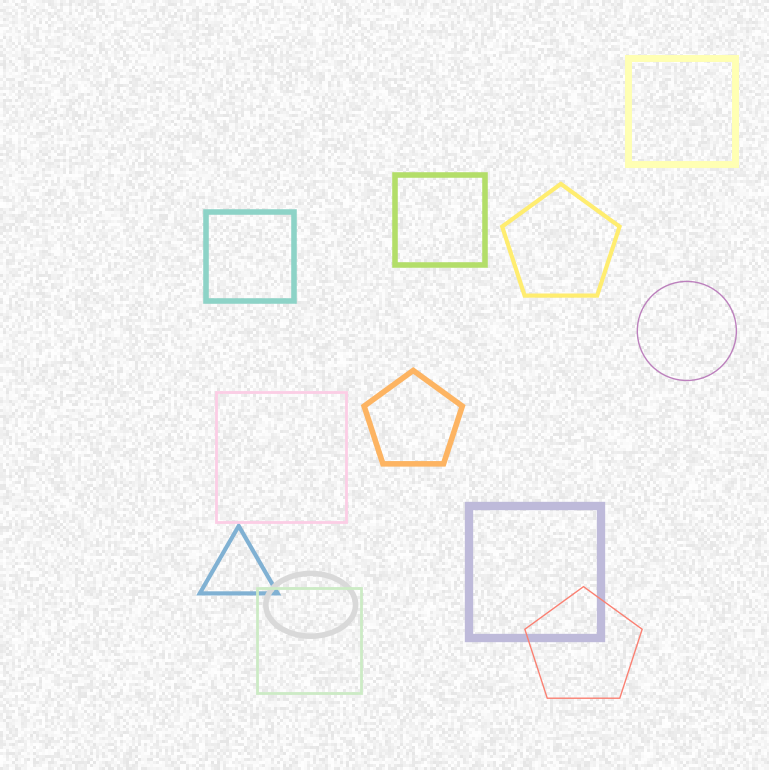[{"shape": "square", "thickness": 2, "radius": 0.29, "center": [0.325, 0.666]}, {"shape": "square", "thickness": 2.5, "radius": 0.35, "center": [0.885, 0.856]}, {"shape": "square", "thickness": 3, "radius": 0.43, "center": [0.695, 0.257]}, {"shape": "pentagon", "thickness": 0.5, "radius": 0.4, "center": [0.758, 0.158]}, {"shape": "triangle", "thickness": 1.5, "radius": 0.29, "center": [0.31, 0.259]}, {"shape": "pentagon", "thickness": 2, "radius": 0.34, "center": [0.537, 0.452]}, {"shape": "square", "thickness": 2, "radius": 0.29, "center": [0.572, 0.714]}, {"shape": "square", "thickness": 1, "radius": 0.42, "center": [0.365, 0.407]}, {"shape": "oval", "thickness": 2, "radius": 0.29, "center": [0.404, 0.215]}, {"shape": "circle", "thickness": 0.5, "radius": 0.32, "center": [0.892, 0.57]}, {"shape": "square", "thickness": 1, "radius": 0.34, "center": [0.401, 0.168]}, {"shape": "pentagon", "thickness": 1.5, "radius": 0.4, "center": [0.728, 0.681]}]